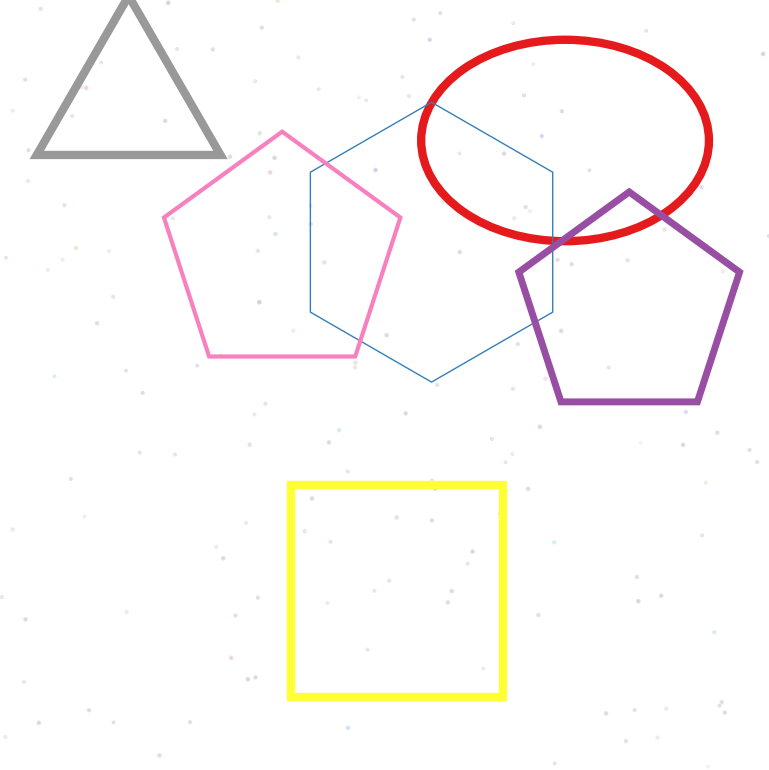[{"shape": "oval", "thickness": 3, "radius": 0.93, "center": [0.734, 0.818]}, {"shape": "hexagon", "thickness": 0.5, "radius": 0.91, "center": [0.56, 0.685]}, {"shape": "pentagon", "thickness": 2.5, "radius": 0.75, "center": [0.817, 0.6]}, {"shape": "square", "thickness": 3, "radius": 0.69, "center": [0.516, 0.232]}, {"shape": "pentagon", "thickness": 1.5, "radius": 0.81, "center": [0.366, 0.668]}, {"shape": "triangle", "thickness": 3, "radius": 0.69, "center": [0.167, 0.868]}]